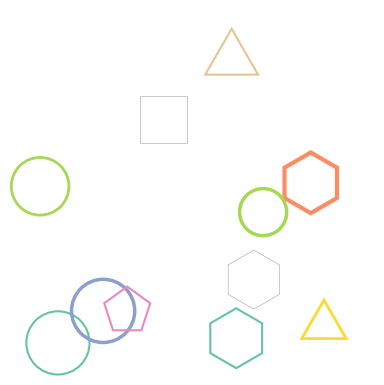[{"shape": "circle", "thickness": 1.5, "radius": 0.41, "center": [0.15, 0.109]}, {"shape": "hexagon", "thickness": 1.5, "radius": 0.39, "center": [0.614, 0.121]}, {"shape": "hexagon", "thickness": 3, "radius": 0.39, "center": [0.807, 0.525]}, {"shape": "circle", "thickness": 2.5, "radius": 0.41, "center": [0.268, 0.192]}, {"shape": "pentagon", "thickness": 1.5, "radius": 0.31, "center": [0.33, 0.193]}, {"shape": "circle", "thickness": 2, "radius": 0.37, "center": [0.104, 0.516]}, {"shape": "circle", "thickness": 2.5, "radius": 0.31, "center": [0.683, 0.449]}, {"shape": "triangle", "thickness": 2, "radius": 0.33, "center": [0.841, 0.154]}, {"shape": "triangle", "thickness": 1.5, "radius": 0.4, "center": [0.602, 0.846]}, {"shape": "square", "thickness": 0.5, "radius": 0.31, "center": [0.424, 0.689]}, {"shape": "hexagon", "thickness": 0.5, "radius": 0.38, "center": [0.659, 0.274]}]